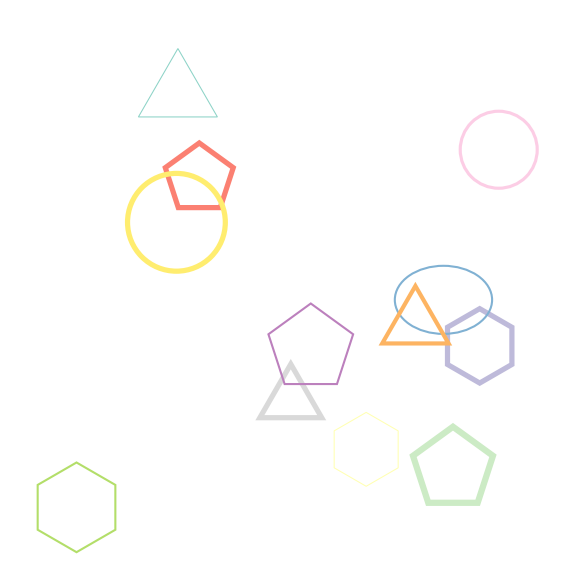[{"shape": "triangle", "thickness": 0.5, "radius": 0.39, "center": [0.308, 0.836]}, {"shape": "hexagon", "thickness": 0.5, "radius": 0.32, "center": [0.634, 0.221]}, {"shape": "hexagon", "thickness": 2.5, "radius": 0.32, "center": [0.831, 0.4]}, {"shape": "pentagon", "thickness": 2.5, "radius": 0.31, "center": [0.345, 0.69]}, {"shape": "oval", "thickness": 1, "radius": 0.42, "center": [0.768, 0.48]}, {"shape": "triangle", "thickness": 2, "radius": 0.33, "center": [0.719, 0.438]}, {"shape": "hexagon", "thickness": 1, "radius": 0.39, "center": [0.132, 0.121]}, {"shape": "circle", "thickness": 1.5, "radius": 0.33, "center": [0.864, 0.74]}, {"shape": "triangle", "thickness": 2.5, "radius": 0.31, "center": [0.504, 0.307]}, {"shape": "pentagon", "thickness": 1, "radius": 0.39, "center": [0.538, 0.396]}, {"shape": "pentagon", "thickness": 3, "radius": 0.36, "center": [0.784, 0.187]}, {"shape": "circle", "thickness": 2.5, "radius": 0.42, "center": [0.305, 0.614]}]